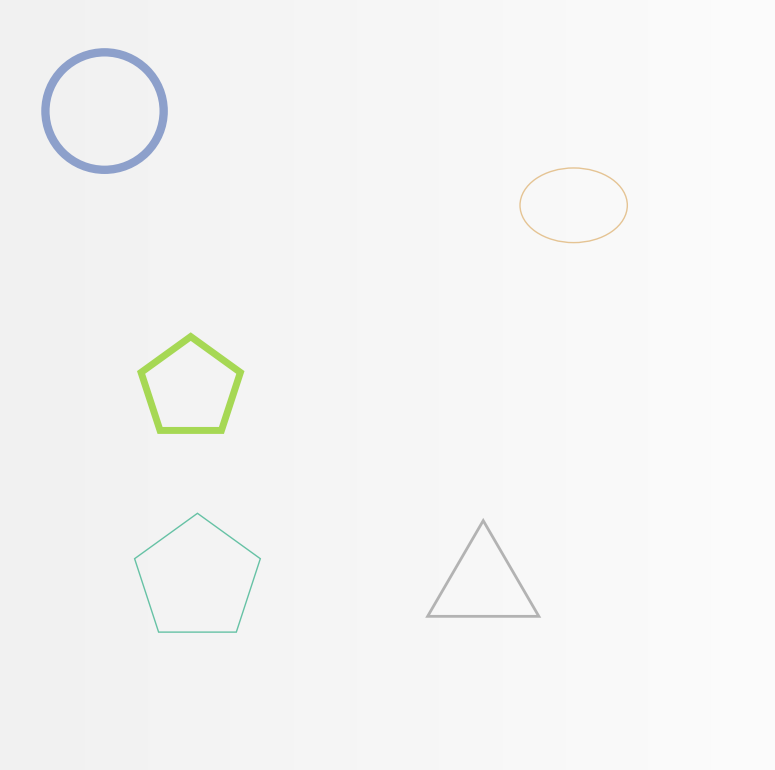[{"shape": "pentagon", "thickness": 0.5, "radius": 0.43, "center": [0.255, 0.248]}, {"shape": "circle", "thickness": 3, "radius": 0.38, "center": [0.135, 0.856]}, {"shape": "pentagon", "thickness": 2.5, "radius": 0.34, "center": [0.246, 0.495]}, {"shape": "oval", "thickness": 0.5, "radius": 0.35, "center": [0.74, 0.733]}, {"shape": "triangle", "thickness": 1, "radius": 0.41, "center": [0.624, 0.241]}]